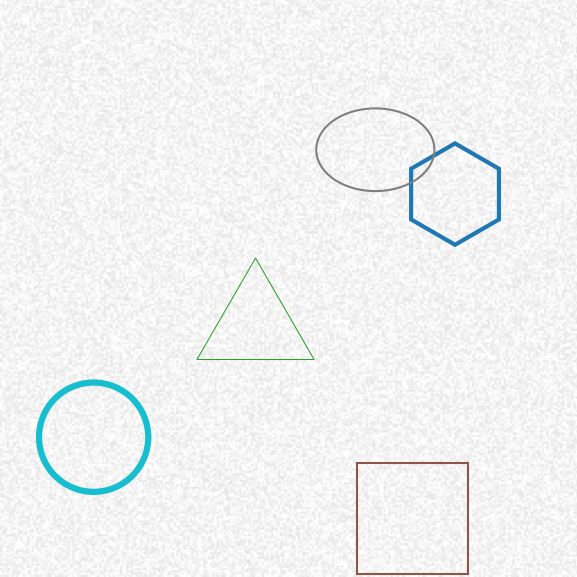[{"shape": "hexagon", "thickness": 2, "radius": 0.44, "center": [0.788, 0.663]}, {"shape": "triangle", "thickness": 0.5, "radius": 0.59, "center": [0.442, 0.435]}, {"shape": "square", "thickness": 1, "radius": 0.48, "center": [0.714, 0.102]}, {"shape": "oval", "thickness": 1, "radius": 0.51, "center": [0.65, 0.74]}, {"shape": "circle", "thickness": 3, "radius": 0.47, "center": [0.162, 0.242]}]